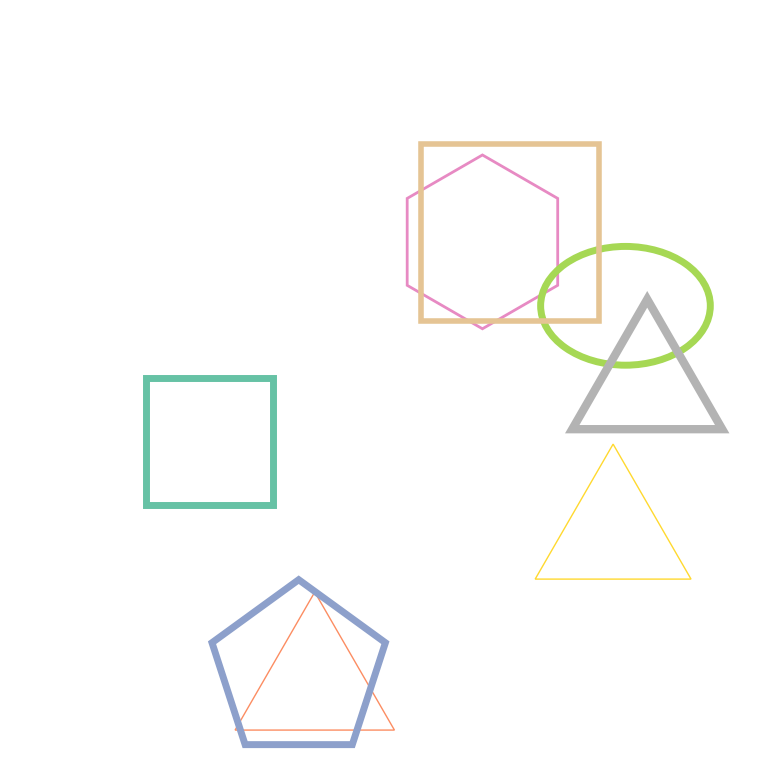[{"shape": "square", "thickness": 2.5, "radius": 0.41, "center": [0.272, 0.427]}, {"shape": "triangle", "thickness": 0.5, "radius": 0.6, "center": [0.409, 0.112]}, {"shape": "pentagon", "thickness": 2.5, "radius": 0.59, "center": [0.388, 0.129]}, {"shape": "hexagon", "thickness": 1, "radius": 0.56, "center": [0.627, 0.686]}, {"shape": "oval", "thickness": 2.5, "radius": 0.55, "center": [0.812, 0.603]}, {"shape": "triangle", "thickness": 0.5, "radius": 0.58, "center": [0.796, 0.306]}, {"shape": "square", "thickness": 2, "radius": 0.58, "center": [0.662, 0.698]}, {"shape": "triangle", "thickness": 3, "radius": 0.56, "center": [0.841, 0.499]}]